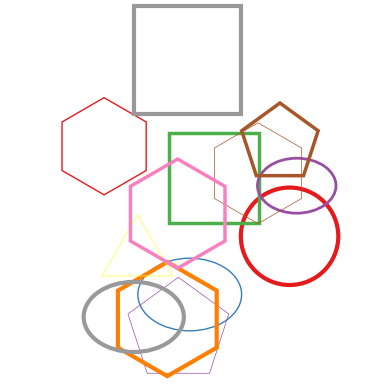[{"shape": "hexagon", "thickness": 1, "radius": 0.63, "center": [0.27, 0.62]}, {"shape": "circle", "thickness": 3, "radius": 0.63, "center": [0.752, 0.386]}, {"shape": "oval", "thickness": 1, "radius": 0.67, "center": [0.493, 0.235]}, {"shape": "square", "thickness": 2.5, "radius": 0.59, "center": [0.555, 0.538]}, {"shape": "pentagon", "thickness": 0.5, "radius": 0.69, "center": [0.463, 0.142]}, {"shape": "oval", "thickness": 2, "radius": 0.51, "center": [0.771, 0.518]}, {"shape": "hexagon", "thickness": 3, "radius": 0.74, "center": [0.435, 0.171]}, {"shape": "triangle", "thickness": 0.5, "radius": 0.53, "center": [0.357, 0.336]}, {"shape": "hexagon", "thickness": 0.5, "radius": 0.65, "center": [0.67, 0.55]}, {"shape": "pentagon", "thickness": 2.5, "radius": 0.52, "center": [0.727, 0.628]}, {"shape": "hexagon", "thickness": 2.5, "radius": 0.71, "center": [0.462, 0.445]}, {"shape": "square", "thickness": 3, "radius": 0.7, "center": [0.488, 0.844]}, {"shape": "oval", "thickness": 3, "radius": 0.65, "center": [0.347, 0.177]}]